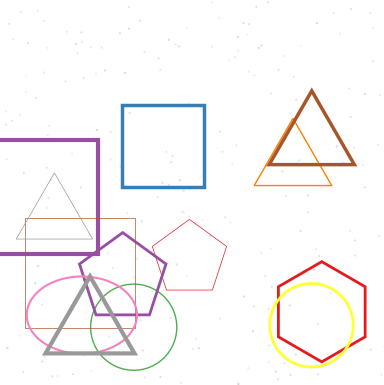[{"shape": "pentagon", "thickness": 0.5, "radius": 0.51, "center": [0.492, 0.329]}, {"shape": "hexagon", "thickness": 2, "radius": 0.65, "center": [0.836, 0.19]}, {"shape": "square", "thickness": 2.5, "radius": 0.53, "center": [0.424, 0.621]}, {"shape": "circle", "thickness": 1, "radius": 0.56, "center": [0.347, 0.15]}, {"shape": "square", "thickness": 3, "radius": 0.74, "center": [0.105, 0.488]}, {"shape": "pentagon", "thickness": 2, "radius": 0.59, "center": [0.319, 0.278]}, {"shape": "triangle", "thickness": 1, "radius": 0.58, "center": [0.761, 0.576]}, {"shape": "circle", "thickness": 2, "radius": 0.54, "center": [0.809, 0.155]}, {"shape": "triangle", "thickness": 2.5, "radius": 0.64, "center": [0.81, 0.636]}, {"shape": "square", "thickness": 0.5, "radius": 0.71, "center": [0.207, 0.291]}, {"shape": "oval", "thickness": 1.5, "radius": 0.72, "center": [0.213, 0.182]}, {"shape": "triangle", "thickness": 0.5, "radius": 0.57, "center": [0.141, 0.436]}, {"shape": "triangle", "thickness": 3, "radius": 0.67, "center": [0.234, 0.149]}]